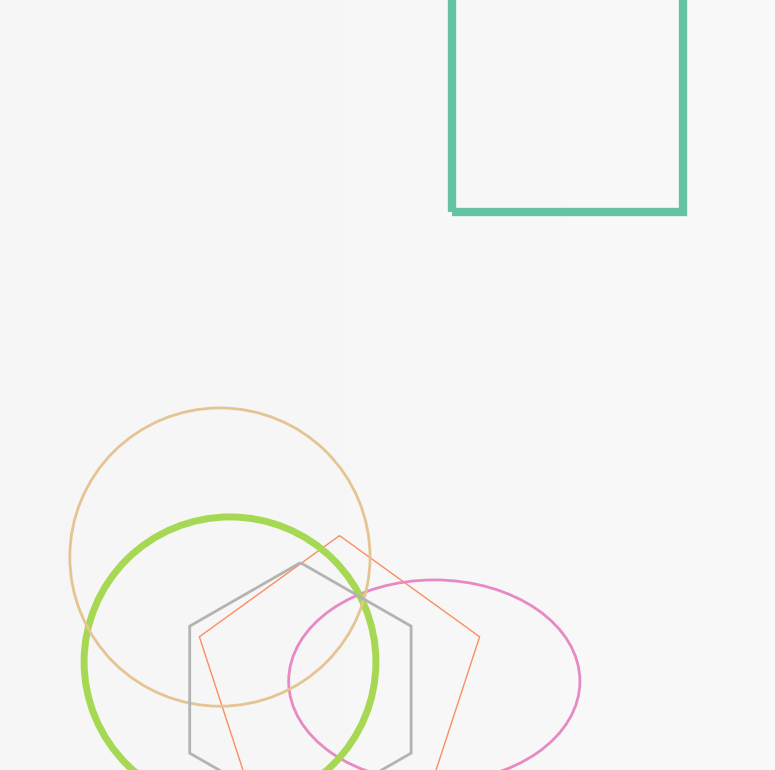[{"shape": "square", "thickness": 3, "radius": 0.75, "center": [0.733, 0.873]}, {"shape": "pentagon", "thickness": 0.5, "radius": 0.95, "center": [0.438, 0.114]}, {"shape": "oval", "thickness": 1, "radius": 0.94, "center": [0.56, 0.115]}, {"shape": "circle", "thickness": 2.5, "radius": 0.94, "center": [0.297, 0.14]}, {"shape": "circle", "thickness": 1, "radius": 0.97, "center": [0.284, 0.277]}, {"shape": "hexagon", "thickness": 1, "radius": 0.82, "center": [0.388, 0.104]}]